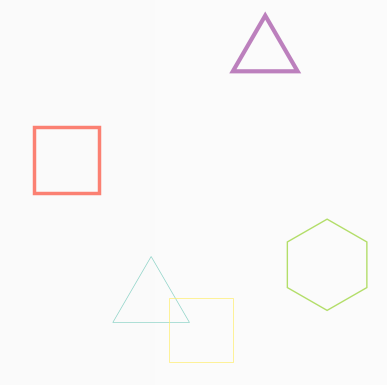[{"shape": "triangle", "thickness": 0.5, "radius": 0.57, "center": [0.39, 0.219]}, {"shape": "square", "thickness": 2.5, "radius": 0.43, "center": [0.172, 0.585]}, {"shape": "hexagon", "thickness": 1, "radius": 0.59, "center": [0.844, 0.312]}, {"shape": "triangle", "thickness": 3, "radius": 0.48, "center": [0.684, 0.863]}, {"shape": "square", "thickness": 0.5, "radius": 0.41, "center": [0.519, 0.142]}]